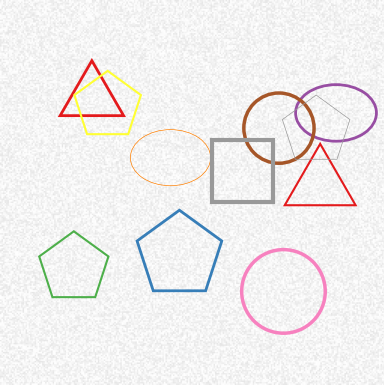[{"shape": "triangle", "thickness": 2, "radius": 0.48, "center": [0.239, 0.747]}, {"shape": "triangle", "thickness": 1.5, "radius": 0.53, "center": [0.832, 0.52]}, {"shape": "pentagon", "thickness": 2, "radius": 0.58, "center": [0.466, 0.338]}, {"shape": "pentagon", "thickness": 1.5, "radius": 0.47, "center": [0.192, 0.305]}, {"shape": "oval", "thickness": 2, "radius": 0.52, "center": [0.873, 0.707]}, {"shape": "oval", "thickness": 0.5, "radius": 0.52, "center": [0.443, 0.59]}, {"shape": "pentagon", "thickness": 1.5, "radius": 0.45, "center": [0.28, 0.725]}, {"shape": "circle", "thickness": 2.5, "radius": 0.46, "center": [0.725, 0.667]}, {"shape": "circle", "thickness": 2.5, "radius": 0.54, "center": [0.736, 0.243]}, {"shape": "pentagon", "thickness": 0.5, "radius": 0.46, "center": [0.821, 0.661]}, {"shape": "square", "thickness": 3, "radius": 0.4, "center": [0.63, 0.556]}]